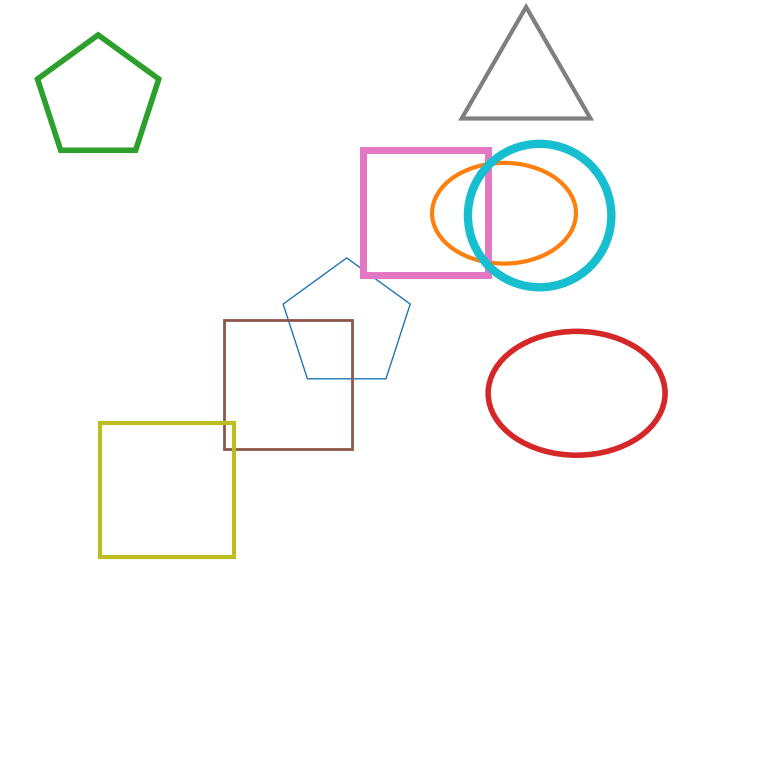[{"shape": "pentagon", "thickness": 0.5, "radius": 0.43, "center": [0.45, 0.578]}, {"shape": "oval", "thickness": 1.5, "radius": 0.47, "center": [0.655, 0.723]}, {"shape": "pentagon", "thickness": 2, "radius": 0.41, "center": [0.127, 0.872]}, {"shape": "oval", "thickness": 2, "radius": 0.57, "center": [0.749, 0.489]}, {"shape": "square", "thickness": 1, "radius": 0.42, "center": [0.374, 0.5]}, {"shape": "square", "thickness": 2.5, "radius": 0.41, "center": [0.553, 0.724]}, {"shape": "triangle", "thickness": 1.5, "radius": 0.48, "center": [0.683, 0.894]}, {"shape": "square", "thickness": 1.5, "radius": 0.43, "center": [0.217, 0.364]}, {"shape": "circle", "thickness": 3, "radius": 0.47, "center": [0.701, 0.72]}]